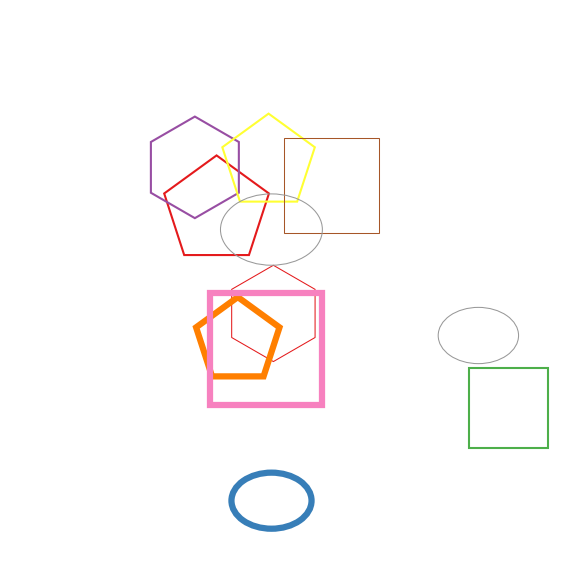[{"shape": "pentagon", "thickness": 1, "radius": 0.48, "center": [0.375, 0.635]}, {"shape": "hexagon", "thickness": 0.5, "radius": 0.42, "center": [0.473, 0.456]}, {"shape": "oval", "thickness": 3, "radius": 0.35, "center": [0.47, 0.132]}, {"shape": "square", "thickness": 1, "radius": 0.35, "center": [0.881, 0.293]}, {"shape": "hexagon", "thickness": 1, "radius": 0.44, "center": [0.337, 0.709]}, {"shape": "pentagon", "thickness": 3, "radius": 0.38, "center": [0.412, 0.409]}, {"shape": "pentagon", "thickness": 1, "radius": 0.42, "center": [0.465, 0.718]}, {"shape": "square", "thickness": 0.5, "radius": 0.41, "center": [0.574, 0.678]}, {"shape": "square", "thickness": 3, "radius": 0.49, "center": [0.461, 0.394]}, {"shape": "oval", "thickness": 0.5, "radius": 0.44, "center": [0.47, 0.602]}, {"shape": "oval", "thickness": 0.5, "radius": 0.35, "center": [0.828, 0.418]}]